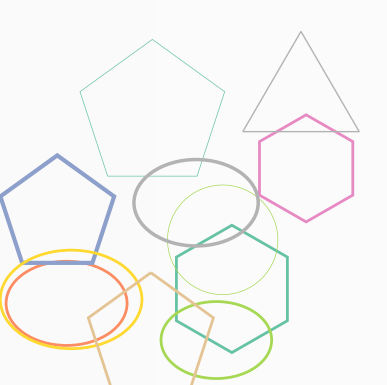[{"shape": "pentagon", "thickness": 0.5, "radius": 0.98, "center": [0.393, 0.701]}, {"shape": "hexagon", "thickness": 2, "radius": 0.83, "center": [0.598, 0.25]}, {"shape": "oval", "thickness": 2, "radius": 0.78, "center": [0.172, 0.212]}, {"shape": "pentagon", "thickness": 3, "radius": 0.77, "center": [0.148, 0.442]}, {"shape": "hexagon", "thickness": 2, "radius": 0.7, "center": [0.79, 0.563]}, {"shape": "circle", "thickness": 0.5, "radius": 0.71, "center": [0.575, 0.377]}, {"shape": "oval", "thickness": 2, "radius": 0.71, "center": [0.558, 0.117]}, {"shape": "oval", "thickness": 2, "radius": 0.91, "center": [0.184, 0.222]}, {"shape": "pentagon", "thickness": 2, "radius": 0.85, "center": [0.389, 0.122]}, {"shape": "triangle", "thickness": 1, "radius": 0.87, "center": [0.777, 0.745]}, {"shape": "oval", "thickness": 2.5, "radius": 0.8, "center": [0.506, 0.473]}]